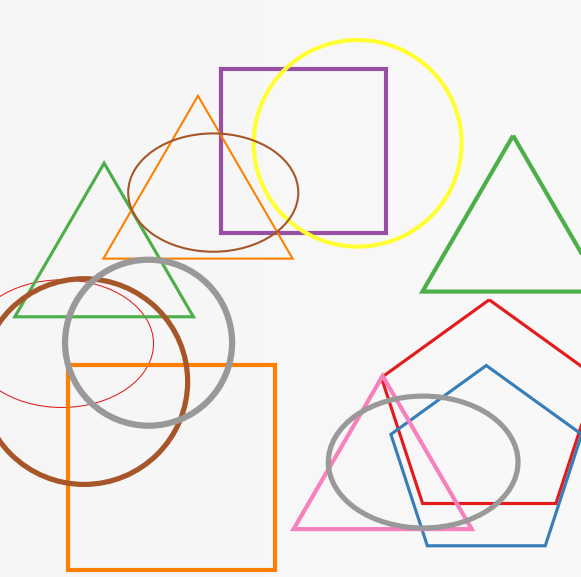[{"shape": "pentagon", "thickness": 1.5, "radius": 0.98, "center": [0.842, 0.285]}, {"shape": "oval", "thickness": 0.5, "radius": 0.79, "center": [0.106, 0.404]}, {"shape": "pentagon", "thickness": 1.5, "radius": 0.86, "center": [0.837, 0.194]}, {"shape": "triangle", "thickness": 2, "radius": 0.9, "center": [0.883, 0.584]}, {"shape": "triangle", "thickness": 1.5, "radius": 0.89, "center": [0.179, 0.539]}, {"shape": "square", "thickness": 2, "radius": 0.71, "center": [0.522, 0.737]}, {"shape": "triangle", "thickness": 1, "radius": 0.94, "center": [0.341, 0.645]}, {"shape": "square", "thickness": 2, "radius": 0.89, "center": [0.295, 0.189]}, {"shape": "circle", "thickness": 2, "radius": 0.89, "center": [0.615, 0.751]}, {"shape": "circle", "thickness": 2.5, "radius": 0.89, "center": [0.145, 0.338]}, {"shape": "oval", "thickness": 1, "radius": 0.73, "center": [0.367, 0.666]}, {"shape": "triangle", "thickness": 2, "radius": 0.88, "center": [0.658, 0.171]}, {"shape": "circle", "thickness": 3, "radius": 0.72, "center": [0.256, 0.406]}, {"shape": "oval", "thickness": 2.5, "radius": 0.82, "center": [0.728, 0.199]}]